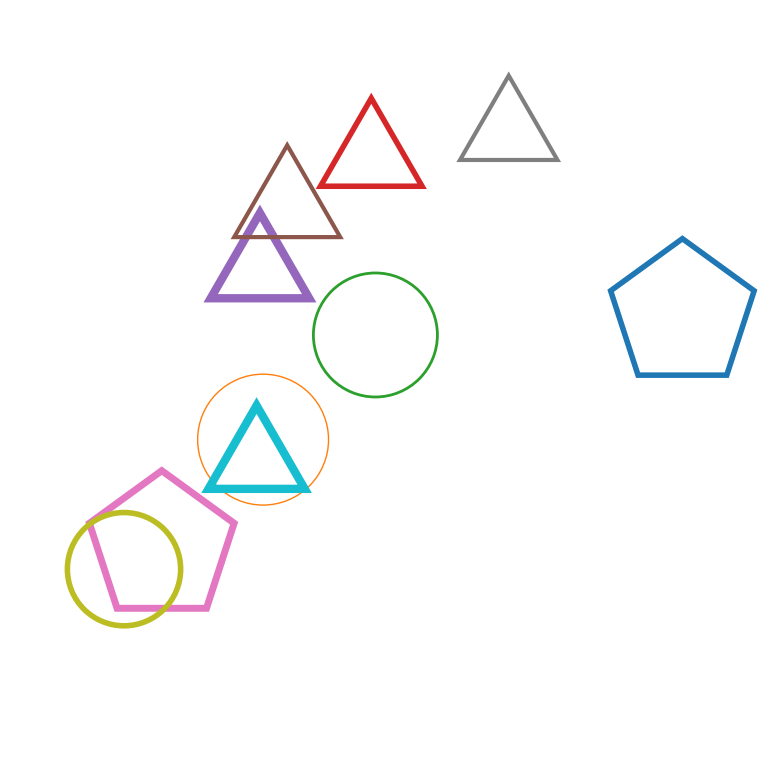[{"shape": "pentagon", "thickness": 2, "radius": 0.49, "center": [0.886, 0.592]}, {"shape": "circle", "thickness": 0.5, "radius": 0.42, "center": [0.342, 0.429]}, {"shape": "circle", "thickness": 1, "radius": 0.4, "center": [0.488, 0.565]}, {"shape": "triangle", "thickness": 2, "radius": 0.38, "center": [0.482, 0.796]}, {"shape": "triangle", "thickness": 3, "radius": 0.37, "center": [0.338, 0.65]}, {"shape": "triangle", "thickness": 1.5, "radius": 0.4, "center": [0.373, 0.732]}, {"shape": "pentagon", "thickness": 2.5, "radius": 0.49, "center": [0.21, 0.29]}, {"shape": "triangle", "thickness": 1.5, "radius": 0.37, "center": [0.661, 0.829]}, {"shape": "circle", "thickness": 2, "radius": 0.37, "center": [0.161, 0.261]}, {"shape": "triangle", "thickness": 3, "radius": 0.36, "center": [0.333, 0.401]}]